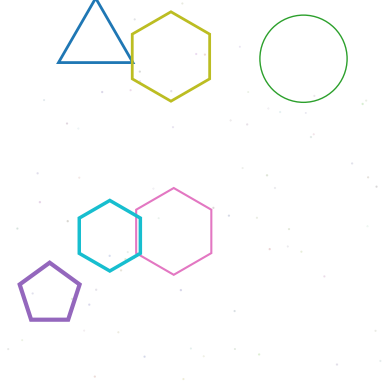[{"shape": "triangle", "thickness": 2, "radius": 0.56, "center": [0.249, 0.893]}, {"shape": "circle", "thickness": 1, "radius": 0.57, "center": [0.788, 0.847]}, {"shape": "pentagon", "thickness": 3, "radius": 0.41, "center": [0.129, 0.236]}, {"shape": "hexagon", "thickness": 1.5, "radius": 0.56, "center": [0.451, 0.399]}, {"shape": "hexagon", "thickness": 2, "radius": 0.58, "center": [0.444, 0.853]}, {"shape": "hexagon", "thickness": 2.5, "radius": 0.46, "center": [0.285, 0.388]}]